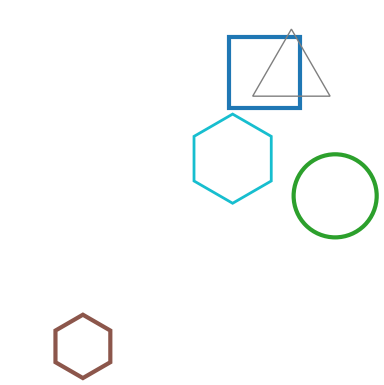[{"shape": "square", "thickness": 3, "radius": 0.46, "center": [0.687, 0.812]}, {"shape": "circle", "thickness": 3, "radius": 0.54, "center": [0.871, 0.491]}, {"shape": "hexagon", "thickness": 3, "radius": 0.41, "center": [0.215, 0.1]}, {"shape": "triangle", "thickness": 1, "radius": 0.58, "center": [0.757, 0.808]}, {"shape": "hexagon", "thickness": 2, "radius": 0.58, "center": [0.604, 0.588]}]